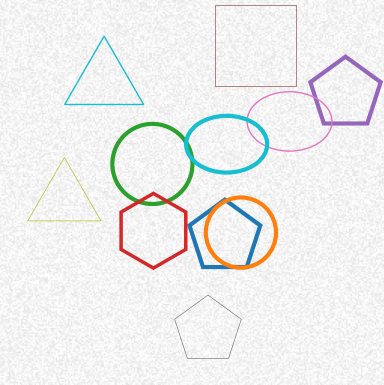[{"shape": "pentagon", "thickness": 3, "radius": 0.48, "center": [0.584, 0.385]}, {"shape": "circle", "thickness": 3, "radius": 0.46, "center": [0.626, 0.396]}, {"shape": "circle", "thickness": 3, "radius": 0.52, "center": [0.396, 0.574]}, {"shape": "hexagon", "thickness": 2.5, "radius": 0.48, "center": [0.399, 0.401]}, {"shape": "pentagon", "thickness": 3, "radius": 0.48, "center": [0.898, 0.757]}, {"shape": "square", "thickness": 0.5, "radius": 0.52, "center": [0.663, 0.882]}, {"shape": "oval", "thickness": 1, "radius": 0.55, "center": [0.752, 0.685]}, {"shape": "pentagon", "thickness": 0.5, "radius": 0.45, "center": [0.54, 0.143]}, {"shape": "triangle", "thickness": 0.5, "radius": 0.55, "center": [0.167, 0.481]}, {"shape": "triangle", "thickness": 1, "radius": 0.59, "center": [0.27, 0.788]}, {"shape": "oval", "thickness": 3, "radius": 0.53, "center": [0.589, 0.625]}]